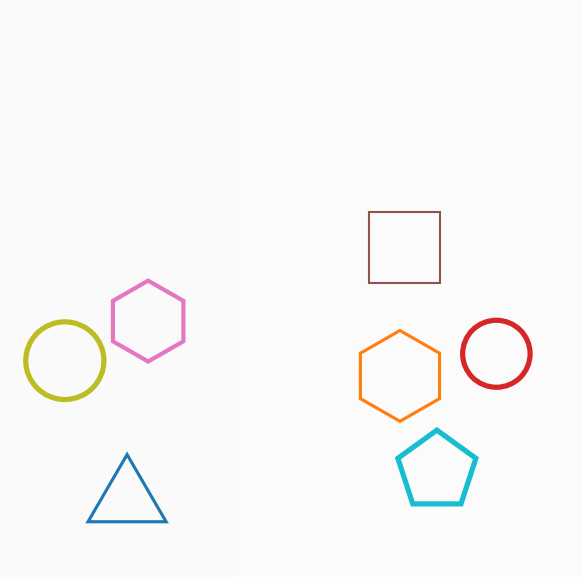[{"shape": "triangle", "thickness": 1.5, "radius": 0.39, "center": [0.219, 0.134]}, {"shape": "hexagon", "thickness": 1.5, "radius": 0.39, "center": [0.688, 0.348]}, {"shape": "circle", "thickness": 2.5, "radius": 0.29, "center": [0.854, 0.387]}, {"shape": "square", "thickness": 1, "radius": 0.31, "center": [0.696, 0.571]}, {"shape": "hexagon", "thickness": 2, "radius": 0.35, "center": [0.255, 0.443]}, {"shape": "circle", "thickness": 2.5, "radius": 0.34, "center": [0.112, 0.375]}, {"shape": "pentagon", "thickness": 2.5, "radius": 0.35, "center": [0.752, 0.184]}]